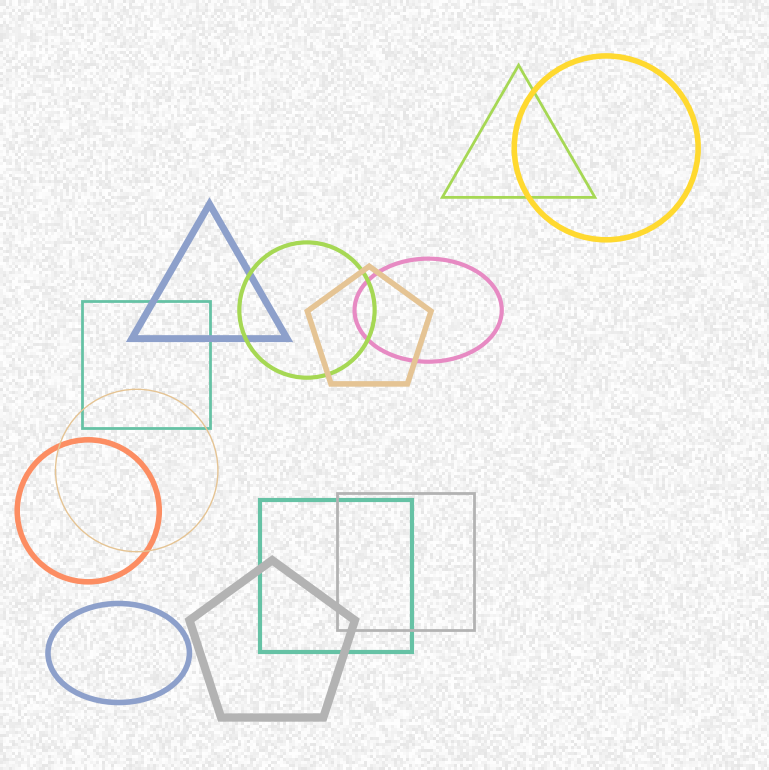[{"shape": "square", "thickness": 1, "radius": 0.41, "center": [0.19, 0.527]}, {"shape": "square", "thickness": 1.5, "radius": 0.49, "center": [0.437, 0.252]}, {"shape": "circle", "thickness": 2, "radius": 0.46, "center": [0.115, 0.337]}, {"shape": "oval", "thickness": 2, "radius": 0.46, "center": [0.154, 0.152]}, {"shape": "triangle", "thickness": 2.5, "radius": 0.58, "center": [0.272, 0.618]}, {"shape": "oval", "thickness": 1.5, "radius": 0.48, "center": [0.556, 0.597]}, {"shape": "circle", "thickness": 1.5, "radius": 0.44, "center": [0.399, 0.597]}, {"shape": "triangle", "thickness": 1, "radius": 0.57, "center": [0.674, 0.801]}, {"shape": "circle", "thickness": 2, "radius": 0.6, "center": [0.787, 0.808]}, {"shape": "circle", "thickness": 0.5, "radius": 0.53, "center": [0.178, 0.389]}, {"shape": "pentagon", "thickness": 2, "radius": 0.42, "center": [0.479, 0.57]}, {"shape": "pentagon", "thickness": 3, "radius": 0.56, "center": [0.353, 0.16]}, {"shape": "square", "thickness": 1, "radius": 0.44, "center": [0.527, 0.271]}]